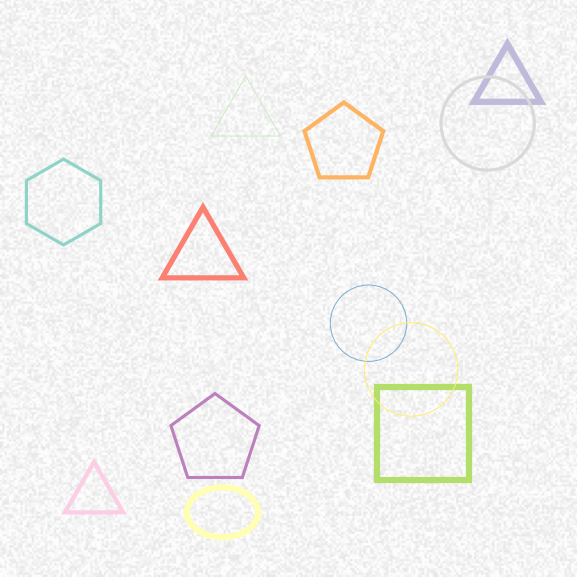[{"shape": "hexagon", "thickness": 1.5, "radius": 0.37, "center": [0.11, 0.649]}, {"shape": "oval", "thickness": 3, "radius": 0.31, "center": [0.385, 0.112]}, {"shape": "triangle", "thickness": 3, "radius": 0.33, "center": [0.879, 0.856]}, {"shape": "triangle", "thickness": 2.5, "radius": 0.41, "center": [0.352, 0.559]}, {"shape": "circle", "thickness": 0.5, "radius": 0.33, "center": [0.638, 0.439]}, {"shape": "pentagon", "thickness": 2, "radius": 0.36, "center": [0.595, 0.75]}, {"shape": "square", "thickness": 3, "radius": 0.4, "center": [0.733, 0.248]}, {"shape": "triangle", "thickness": 2, "radius": 0.29, "center": [0.163, 0.141]}, {"shape": "circle", "thickness": 1.5, "radius": 0.4, "center": [0.844, 0.785]}, {"shape": "pentagon", "thickness": 1.5, "radius": 0.4, "center": [0.372, 0.237]}, {"shape": "triangle", "thickness": 0.5, "radius": 0.35, "center": [0.426, 0.798]}, {"shape": "circle", "thickness": 0.5, "radius": 0.4, "center": [0.712, 0.359]}]